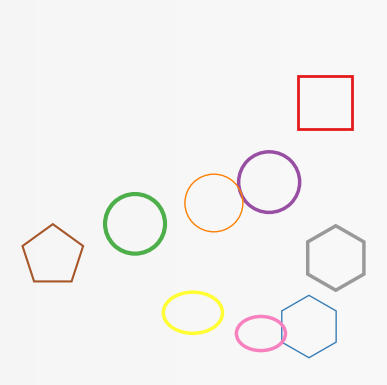[{"shape": "square", "thickness": 2, "radius": 0.34, "center": [0.839, 0.734]}, {"shape": "hexagon", "thickness": 1, "radius": 0.41, "center": [0.797, 0.152]}, {"shape": "circle", "thickness": 3, "radius": 0.39, "center": [0.349, 0.419]}, {"shape": "circle", "thickness": 2.5, "radius": 0.39, "center": [0.695, 0.527]}, {"shape": "circle", "thickness": 1, "radius": 0.37, "center": [0.552, 0.473]}, {"shape": "oval", "thickness": 2.5, "radius": 0.38, "center": [0.498, 0.188]}, {"shape": "pentagon", "thickness": 1.5, "radius": 0.41, "center": [0.136, 0.336]}, {"shape": "oval", "thickness": 2.5, "radius": 0.32, "center": [0.673, 0.134]}, {"shape": "hexagon", "thickness": 2.5, "radius": 0.42, "center": [0.867, 0.33]}]